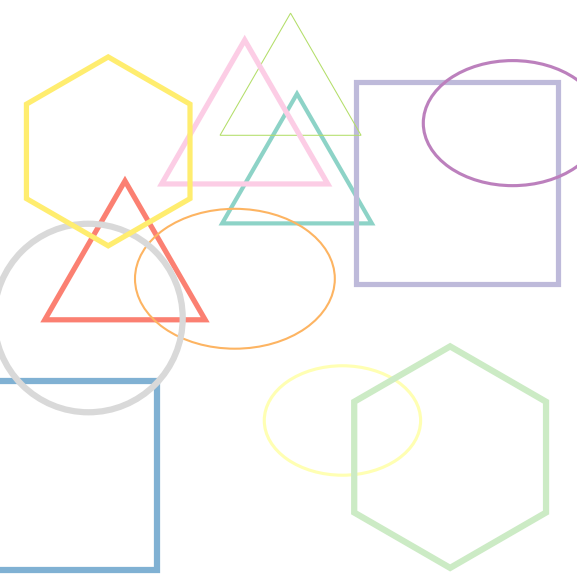[{"shape": "triangle", "thickness": 2, "radius": 0.75, "center": [0.514, 0.687]}, {"shape": "oval", "thickness": 1.5, "radius": 0.68, "center": [0.593, 0.271]}, {"shape": "square", "thickness": 2.5, "radius": 0.87, "center": [0.791, 0.682]}, {"shape": "triangle", "thickness": 2.5, "radius": 0.8, "center": [0.216, 0.526]}, {"shape": "square", "thickness": 3, "radius": 0.82, "center": [0.109, 0.176]}, {"shape": "oval", "thickness": 1, "radius": 0.87, "center": [0.407, 0.516]}, {"shape": "triangle", "thickness": 0.5, "radius": 0.71, "center": [0.503, 0.835]}, {"shape": "triangle", "thickness": 2.5, "radius": 0.83, "center": [0.424, 0.764]}, {"shape": "circle", "thickness": 3, "radius": 0.82, "center": [0.153, 0.448]}, {"shape": "oval", "thickness": 1.5, "radius": 0.77, "center": [0.888, 0.786]}, {"shape": "hexagon", "thickness": 3, "radius": 0.96, "center": [0.779, 0.208]}, {"shape": "hexagon", "thickness": 2.5, "radius": 0.82, "center": [0.187, 0.737]}]